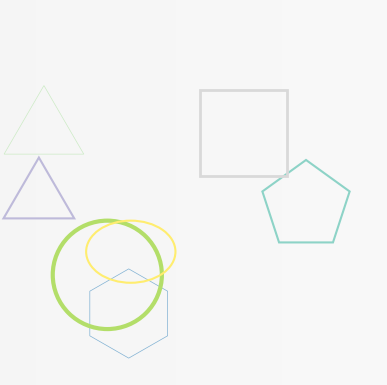[{"shape": "pentagon", "thickness": 1.5, "radius": 0.59, "center": [0.79, 0.466]}, {"shape": "triangle", "thickness": 1.5, "radius": 0.53, "center": [0.1, 0.485]}, {"shape": "hexagon", "thickness": 0.5, "radius": 0.58, "center": [0.332, 0.186]}, {"shape": "circle", "thickness": 3, "radius": 0.7, "center": [0.277, 0.286]}, {"shape": "square", "thickness": 2, "radius": 0.56, "center": [0.628, 0.655]}, {"shape": "triangle", "thickness": 0.5, "radius": 0.59, "center": [0.113, 0.659]}, {"shape": "oval", "thickness": 1.5, "radius": 0.58, "center": [0.338, 0.346]}]